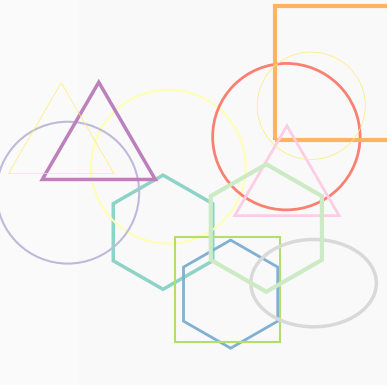[{"shape": "hexagon", "thickness": 2.5, "radius": 0.74, "center": [0.421, 0.397]}, {"shape": "circle", "thickness": 1.5, "radius": 1.0, "center": [0.435, 0.567]}, {"shape": "circle", "thickness": 1.5, "radius": 0.92, "center": [0.175, 0.5]}, {"shape": "circle", "thickness": 2, "radius": 0.95, "center": [0.739, 0.645]}, {"shape": "hexagon", "thickness": 2, "radius": 0.7, "center": [0.595, 0.236]}, {"shape": "square", "thickness": 3, "radius": 0.87, "center": [0.884, 0.81]}, {"shape": "square", "thickness": 1.5, "radius": 0.68, "center": [0.588, 0.248]}, {"shape": "triangle", "thickness": 2, "radius": 0.78, "center": [0.74, 0.518]}, {"shape": "oval", "thickness": 2.5, "radius": 0.81, "center": [0.809, 0.265]}, {"shape": "triangle", "thickness": 2.5, "radius": 0.84, "center": [0.255, 0.618]}, {"shape": "hexagon", "thickness": 3, "radius": 0.83, "center": [0.687, 0.408]}, {"shape": "triangle", "thickness": 0.5, "radius": 0.79, "center": [0.158, 0.628]}, {"shape": "circle", "thickness": 0.5, "radius": 0.7, "center": [0.803, 0.725]}]